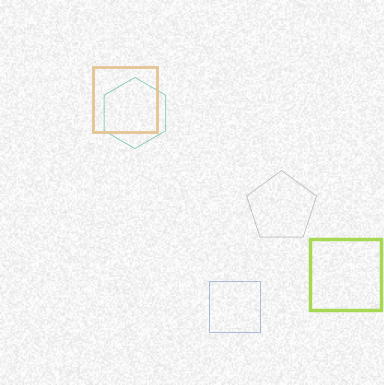[{"shape": "hexagon", "thickness": 0.5, "radius": 0.46, "center": [0.35, 0.706]}, {"shape": "square", "thickness": 0.5, "radius": 0.33, "center": [0.608, 0.204]}, {"shape": "square", "thickness": 2.5, "radius": 0.46, "center": [0.898, 0.288]}, {"shape": "square", "thickness": 2, "radius": 0.42, "center": [0.326, 0.741]}, {"shape": "pentagon", "thickness": 0.5, "radius": 0.48, "center": [0.731, 0.461]}]